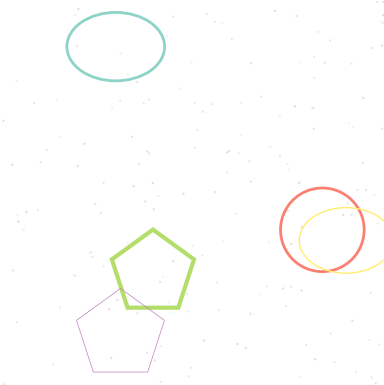[{"shape": "oval", "thickness": 2, "radius": 0.63, "center": [0.301, 0.879]}, {"shape": "circle", "thickness": 2, "radius": 0.54, "center": [0.837, 0.403]}, {"shape": "pentagon", "thickness": 3, "radius": 0.56, "center": [0.397, 0.292]}, {"shape": "pentagon", "thickness": 0.5, "radius": 0.6, "center": [0.313, 0.131]}, {"shape": "oval", "thickness": 1, "radius": 0.61, "center": [0.899, 0.376]}]